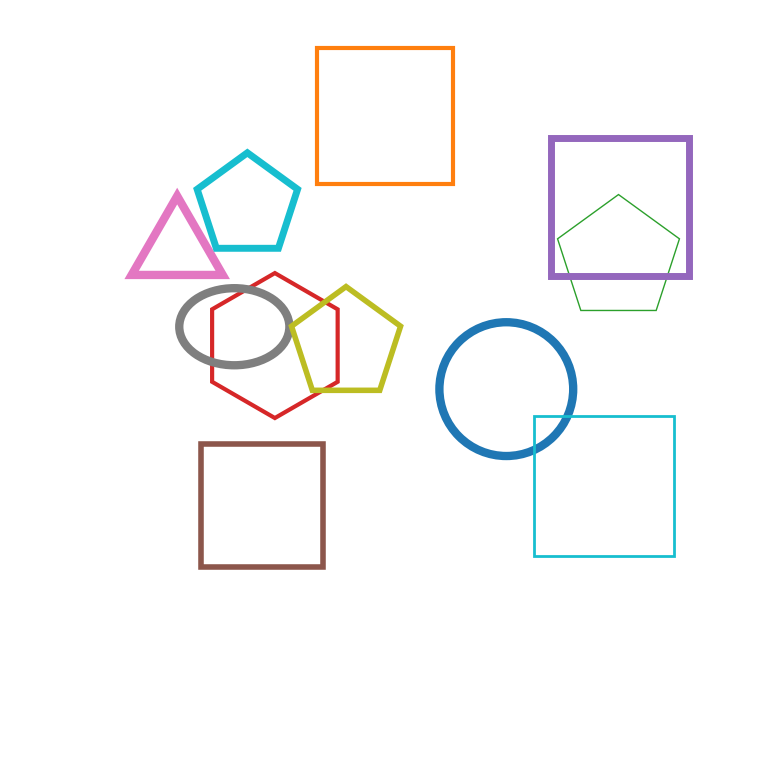[{"shape": "circle", "thickness": 3, "radius": 0.43, "center": [0.658, 0.495]}, {"shape": "square", "thickness": 1.5, "radius": 0.44, "center": [0.5, 0.85]}, {"shape": "pentagon", "thickness": 0.5, "radius": 0.42, "center": [0.803, 0.664]}, {"shape": "hexagon", "thickness": 1.5, "radius": 0.47, "center": [0.357, 0.551]}, {"shape": "square", "thickness": 2.5, "radius": 0.45, "center": [0.805, 0.731]}, {"shape": "square", "thickness": 2, "radius": 0.4, "center": [0.34, 0.344]}, {"shape": "triangle", "thickness": 3, "radius": 0.34, "center": [0.23, 0.677]}, {"shape": "oval", "thickness": 3, "radius": 0.36, "center": [0.304, 0.576]}, {"shape": "pentagon", "thickness": 2, "radius": 0.37, "center": [0.449, 0.553]}, {"shape": "pentagon", "thickness": 2.5, "radius": 0.34, "center": [0.321, 0.733]}, {"shape": "square", "thickness": 1, "radius": 0.45, "center": [0.785, 0.369]}]